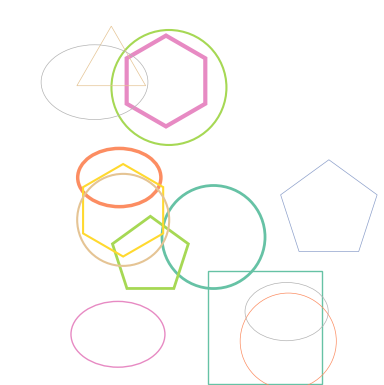[{"shape": "circle", "thickness": 2, "radius": 0.67, "center": [0.555, 0.384]}, {"shape": "square", "thickness": 1, "radius": 0.74, "center": [0.688, 0.149]}, {"shape": "circle", "thickness": 0.5, "radius": 0.62, "center": [0.749, 0.114]}, {"shape": "oval", "thickness": 2.5, "radius": 0.54, "center": [0.31, 0.539]}, {"shape": "pentagon", "thickness": 0.5, "radius": 0.66, "center": [0.854, 0.453]}, {"shape": "hexagon", "thickness": 3, "radius": 0.59, "center": [0.431, 0.79]}, {"shape": "oval", "thickness": 1, "radius": 0.61, "center": [0.306, 0.132]}, {"shape": "pentagon", "thickness": 2, "radius": 0.52, "center": [0.391, 0.335]}, {"shape": "circle", "thickness": 1.5, "radius": 0.75, "center": [0.439, 0.773]}, {"shape": "hexagon", "thickness": 1.5, "radius": 0.6, "center": [0.32, 0.454]}, {"shape": "circle", "thickness": 1.5, "radius": 0.6, "center": [0.32, 0.429]}, {"shape": "triangle", "thickness": 0.5, "radius": 0.52, "center": [0.289, 0.829]}, {"shape": "oval", "thickness": 0.5, "radius": 0.69, "center": [0.246, 0.787]}, {"shape": "oval", "thickness": 0.5, "radius": 0.54, "center": [0.744, 0.191]}]